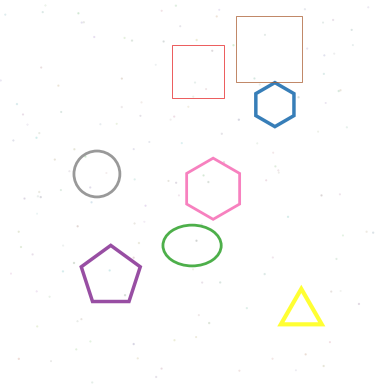[{"shape": "square", "thickness": 0.5, "radius": 0.34, "center": [0.514, 0.814]}, {"shape": "hexagon", "thickness": 2.5, "radius": 0.29, "center": [0.714, 0.728]}, {"shape": "oval", "thickness": 2, "radius": 0.38, "center": [0.499, 0.362]}, {"shape": "pentagon", "thickness": 2.5, "radius": 0.4, "center": [0.288, 0.282]}, {"shape": "triangle", "thickness": 3, "radius": 0.31, "center": [0.783, 0.188]}, {"shape": "square", "thickness": 0.5, "radius": 0.42, "center": [0.699, 0.872]}, {"shape": "hexagon", "thickness": 2, "radius": 0.4, "center": [0.554, 0.51]}, {"shape": "circle", "thickness": 2, "radius": 0.3, "center": [0.252, 0.548]}]